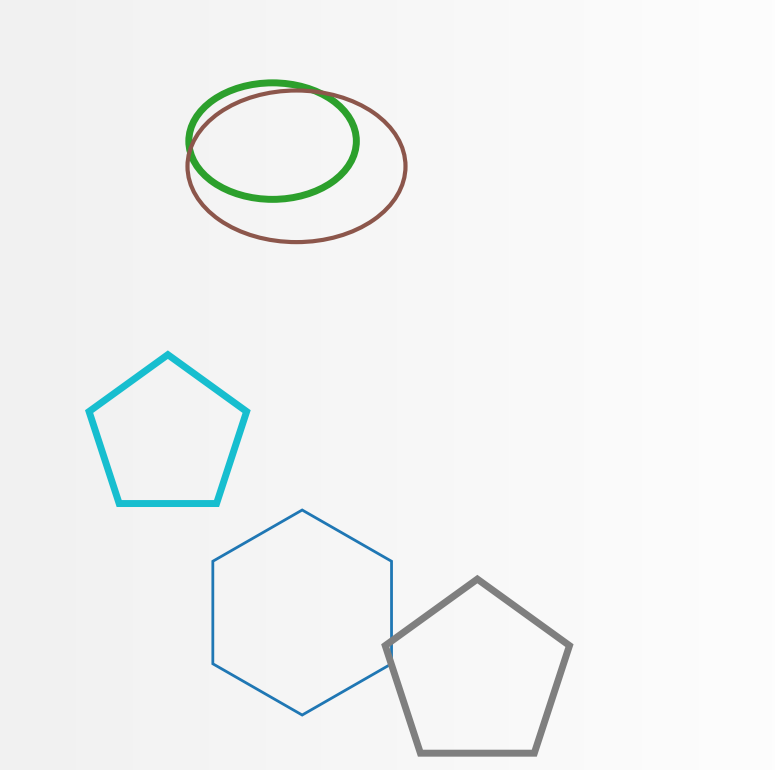[{"shape": "hexagon", "thickness": 1, "radius": 0.67, "center": [0.39, 0.205]}, {"shape": "oval", "thickness": 2.5, "radius": 0.54, "center": [0.352, 0.817]}, {"shape": "oval", "thickness": 1.5, "radius": 0.7, "center": [0.383, 0.784]}, {"shape": "pentagon", "thickness": 2.5, "radius": 0.62, "center": [0.616, 0.123]}, {"shape": "pentagon", "thickness": 2.5, "radius": 0.53, "center": [0.217, 0.433]}]